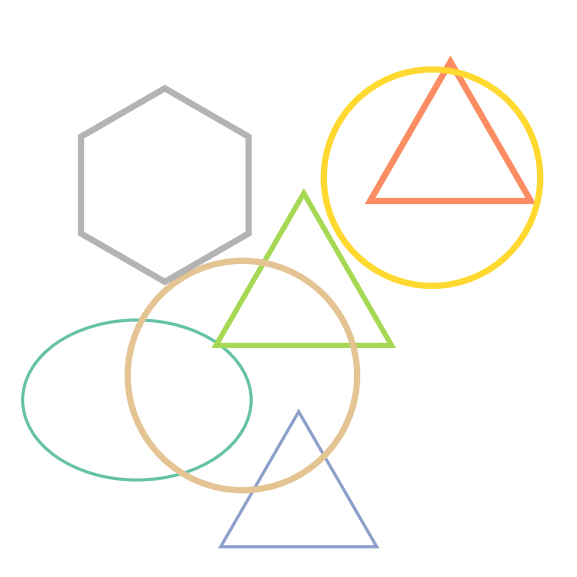[{"shape": "oval", "thickness": 1.5, "radius": 0.99, "center": [0.237, 0.306]}, {"shape": "triangle", "thickness": 3, "radius": 0.8, "center": [0.78, 0.731]}, {"shape": "triangle", "thickness": 1.5, "radius": 0.78, "center": [0.517, 0.13]}, {"shape": "triangle", "thickness": 2.5, "radius": 0.88, "center": [0.526, 0.489]}, {"shape": "circle", "thickness": 3, "radius": 0.94, "center": [0.748, 0.691]}, {"shape": "circle", "thickness": 3, "radius": 0.99, "center": [0.42, 0.349]}, {"shape": "hexagon", "thickness": 3, "radius": 0.84, "center": [0.285, 0.679]}]